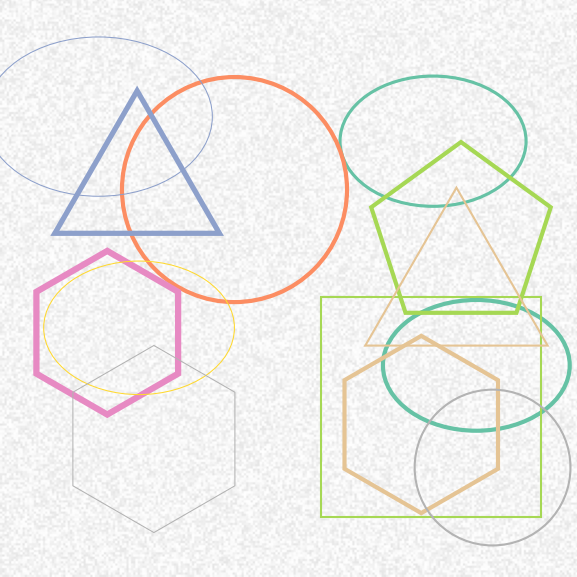[{"shape": "oval", "thickness": 1.5, "radius": 0.81, "center": [0.75, 0.755]}, {"shape": "oval", "thickness": 2, "radius": 0.81, "center": [0.825, 0.367]}, {"shape": "circle", "thickness": 2, "radius": 0.97, "center": [0.406, 0.671]}, {"shape": "triangle", "thickness": 2.5, "radius": 0.82, "center": [0.237, 0.677]}, {"shape": "oval", "thickness": 0.5, "radius": 0.99, "center": [0.171, 0.797]}, {"shape": "hexagon", "thickness": 3, "radius": 0.71, "center": [0.186, 0.423]}, {"shape": "square", "thickness": 1, "radius": 0.95, "center": [0.747, 0.294]}, {"shape": "pentagon", "thickness": 2, "radius": 0.82, "center": [0.798, 0.59]}, {"shape": "oval", "thickness": 0.5, "radius": 0.83, "center": [0.241, 0.431]}, {"shape": "hexagon", "thickness": 2, "radius": 0.77, "center": [0.729, 0.264]}, {"shape": "triangle", "thickness": 1, "radius": 0.91, "center": [0.79, 0.492]}, {"shape": "hexagon", "thickness": 0.5, "radius": 0.81, "center": [0.266, 0.239]}, {"shape": "circle", "thickness": 1, "radius": 0.67, "center": [0.853, 0.19]}]